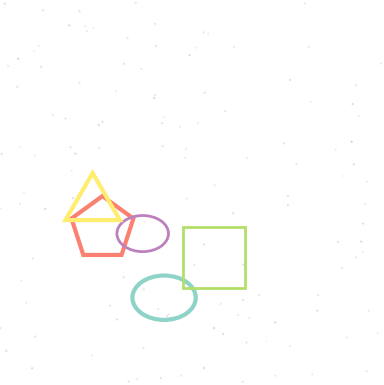[{"shape": "oval", "thickness": 3, "radius": 0.41, "center": [0.426, 0.227]}, {"shape": "pentagon", "thickness": 3, "radius": 0.42, "center": [0.266, 0.406]}, {"shape": "square", "thickness": 2, "radius": 0.4, "center": [0.556, 0.331]}, {"shape": "oval", "thickness": 2, "radius": 0.33, "center": [0.371, 0.393]}, {"shape": "triangle", "thickness": 3, "radius": 0.41, "center": [0.241, 0.469]}]